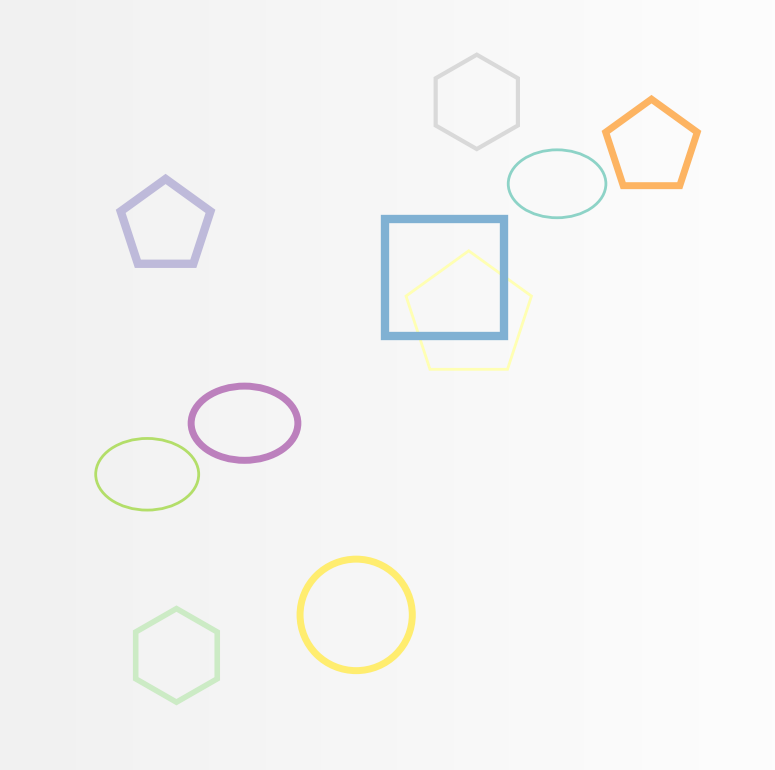[{"shape": "oval", "thickness": 1, "radius": 0.32, "center": [0.719, 0.761]}, {"shape": "pentagon", "thickness": 1, "radius": 0.43, "center": [0.605, 0.589]}, {"shape": "pentagon", "thickness": 3, "radius": 0.3, "center": [0.214, 0.707]}, {"shape": "square", "thickness": 3, "radius": 0.38, "center": [0.574, 0.64]}, {"shape": "pentagon", "thickness": 2.5, "radius": 0.31, "center": [0.841, 0.809]}, {"shape": "oval", "thickness": 1, "radius": 0.33, "center": [0.19, 0.384]}, {"shape": "hexagon", "thickness": 1.5, "radius": 0.31, "center": [0.615, 0.868]}, {"shape": "oval", "thickness": 2.5, "radius": 0.34, "center": [0.315, 0.45]}, {"shape": "hexagon", "thickness": 2, "radius": 0.3, "center": [0.228, 0.149]}, {"shape": "circle", "thickness": 2.5, "radius": 0.36, "center": [0.46, 0.201]}]